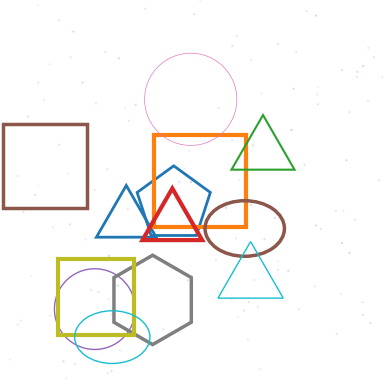[{"shape": "triangle", "thickness": 2, "radius": 0.45, "center": [0.328, 0.429]}, {"shape": "pentagon", "thickness": 2, "radius": 0.5, "center": [0.451, 0.469]}, {"shape": "square", "thickness": 3, "radius": 0.6, "center": [0.52, 0.529]}, {"shape": "triangle", "thickness": 1.5, "radius": 0.47, "center": [0.683, 0.607]}, {"shape": "triangle", "thickness": 3, "radius": 0.45, "center": [0.448, 0.421]}, {"shape": "circle", "thickness": 1, "radius": 0.52, "center": [0.246, 0.197]}, {"shape": "oval", "thickness": 2.5, "radius": 0.52, "center": [0.636, 0.406]}, {"shape": "square", "thickness": 2.5, "radius": 0.54, "center": [0.116, 0.569]}, {"shape": "circle", "thickness": 0.5, "radius": 0.6, "center": [0.495, 0.742]}, {"shape": "hexagon", "thickness": 2.5, "radius": 0.58, "center": [0.396, 0.221]}, {"shape": "square", "thickness": 3, "radius": 0.5, "center": [0.249, 0.229]}, {"shape": "oval", "thickness": 1, "radius": 0.49, "center": [0.292, 0.124]}, {"shape": "triangle", "thickness": 1, "radius": 0.49, "center": [0.651, 0.275]}]